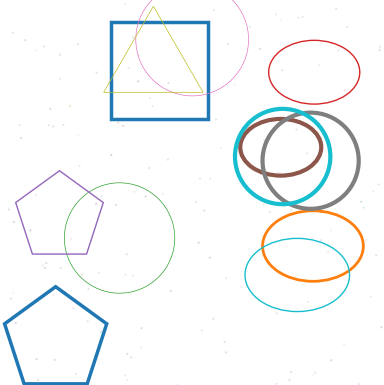[{"shape": "square", "thickness": 2.5, "radius": 0.63, "center": [0.414, 0.817]}, {"shape": "pentagon", "thickness": 2.5, "radius": 0.7, "center": [0.145, 0.116]}, {"shape": "oval", "thickness": 2, "radius": 0.65, "center": [0.813, 0.361]}, {"shape": "circle", "thickness": 0.5, "radius": 0.72, "center": [0.311, 0.382]}, {"shape": "oval", "thickness": 1, "radius": 0.59, "center": [0.816, 0.812]}, {"shape": "pentagon", "thickness": 1, "radius": 0.6, "center": [0.155, 0.437]}, {"shape": "oval", "thickness": 3, "radius": 0.53, "center": [0.729, 0.617]}, {"shape": "circle", "thickness": 0.5, "radius": 0.73, "center": [0.499, 0.897]}, {"shape": "circle", "thickness": 3, "radius": 0.62, "center": [0.807, 0.583]}, {"shape": "triangle", "thickness": 0.5, "radius": 0.75, "center": [0.398, 0.835]}, {"shape": "circle", "thickness": 3, "radius": 0.62, "center": [0.734, 0.593]}, {"shape": "oval", "thickness": 1, "radius": 0.68, "center": [0.772, 0.286]}]